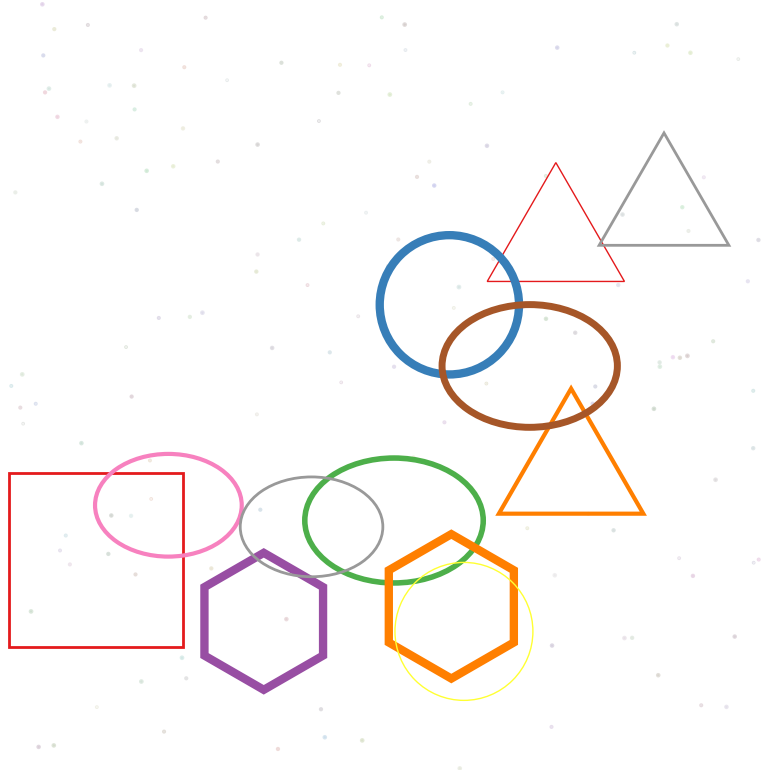[{"shape": "triangle", "thickness": 0.5, "radius": 0.51, "center": [0.722, 0.686]}, {"shape": "square", "thickness": 1, "radius": 0.57, "center": [0.125, 0.273]}, {"shape": "circle", "thickness": 3, "radius": 0.45, "center": [0.584, 0.604]}, {"shape": "oval", "thickness": 2, "radius": 0.58, "center": [0.512, 0.324]}, {"shape": "hexagon", "thickness": 3, "radius": 0.44, "center": [0.343, 0.193]}, {"shape": "hexagon", "thickness": 3, "radius": 0.47, "center": [0.586, 0.213]}, {"shape": "triangle", "thickness": 1.5, "radius": 0.54, "center": [0.742, 0.387]}, {"shape": "circle", "thickness": 0.5, "radius": 0.45, "center": [0.603, 0.18]}, {"shape": "oval", "thickness": 2.5, "radius": 0.57, "center": [0.688, 0.525]}, {"shape": "oval", "thickness": 1.5, "radius": 0.48, "center": [0.219, 0.344]}, {"shape": "oval", "thickness": 1, "radius": 0.46, "center": [0.405, 0.316]}, {"shape": "triangle", "thickness": 1, "radius": 0.49, "center": [0.862, 0.73]}]